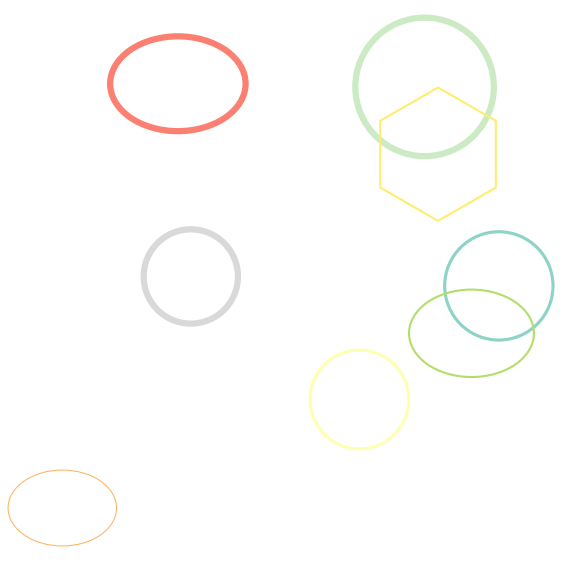[{"shape": "circle", "thickness": 1.5, "radius": 0.47, "center": [0.864, 0.504]}, {"shape": "circle", "thickness": 1.5, "radius": 0.43, "center": [0.622, 0.307]}, {"shape": "oval", "thickness": 3, "radius": 0.59, "center": [0.308, 0.854]}, {"shape": "oval", "thickness": 0.5, "radius": 0.47, "center": [0.108, 0.119]}, {"shape": "oval", "thickness": 1, "radius": 0.54, "center": [0.816, 0.422]}, {"shape": "circle", "thickness": 3, "radius": 0.41, "center": [0.33, 0.52]}, {"shape": "circle", "thickness": 3, "radius": 0.6, "center": [0.735, 0.849]}, {"shape": "hexagon", "thickness": 1, "radius": 0.58, "center": [0.759, 0.732]}]